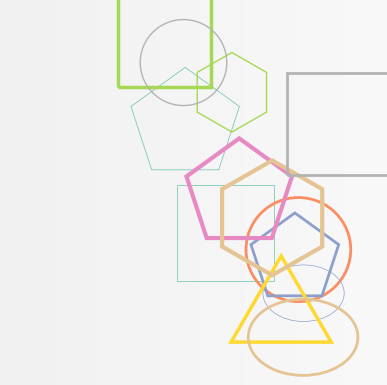[{"shape": "pentagon", "thickness": 0.5, "radius": 0.74, "center": [0.478, 0.678]}, {"shape": "square", "thickness": 0.5, "radius": 0.63, "center": [0.582, 0.395]}, {"shape": "circle", "thickness": 2, "radius": 0.68, "center": [0.77, 0.352]}, {"shape": "pentagon", "thickness": 2, "radius": 0.6, "center": [0.761, 0.328]}, {"shape": "oval", "thickness": 0.5, "radius": 0.52, "center": [0.783, 0.238]}, {"shape": "pentagon", "thickness": 3, "radius": 0.72, "center": [0.617, 0.498]}, {"shape": "square", "thickness": 2.5, "radius": 0.6, "center": [0.425, 0.895]}, {"shape": "hexagon", "thickness": 1, "radius": 0.52, "center": [0.598, 0.76]}, {"shape": "triangle", "thickness": 2.5, "radius": 0.75, "center": [0.726, 0.186]}, {"shape": "hexagon", "thickness": 3, "radius": 0.75, "center": [0.702, 0.434]}, {"shape": "oval", "thickness": 2, "radius": 0.71, "center": [0.782, 0.124]}, {"shape": "circle", "thickness": 1, "radius": 0.56, "center": [0.474, 0.838]}, {"shape": "square", "thickness": 2, "radius": 0.66, "center": [0.873, 0.677]}]